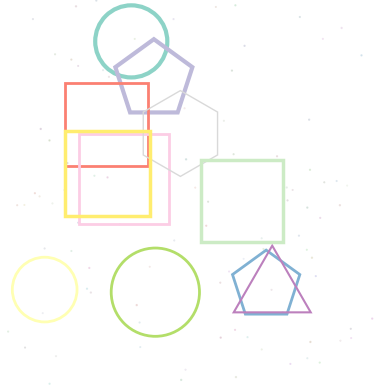[{"shape": "circle", "thickness": 3, "radius": 0.47, "center": [0.341, 0.893]}, {"shape": "circle", "thickness": 2, "radius": 0.42, "center": [0.116, 0.248]}, {"shape": "pentagon", "thickness": 3, "radius": 0.53, "center": [0.4, 0.793]}, {"shape": "square", "thickness": 2, "radius": 0.54, "center": [0.277, 0.676]}, {"shape": "pentagon", "thickness": 2, "radius": 0.46, "center": [0.691, 0.258]}, {"shape": "circle", "thickness": 2, "radius": 0.57, "center": [0.403, 0.241]}, {"shape": "square", "thickness": 2, "radius": 0.59, "center": [0.322, 0.535]}, {"shape": "hexagon", "thickness": 1, "radius": 0.56, "center": [0.469, 0.653]}, {"shape": "triangle", "thickness": 1.5, "radius": 0.58, "center": [0.707, 0.246]}, {"shape": "square", "thickness": 2.5, "radius": 0.53, "center": [0.628, 0.477]}, {"shape": "square", "thickness": 2.5, "radius": 0.55, "center": [0.279, 0.55]}]